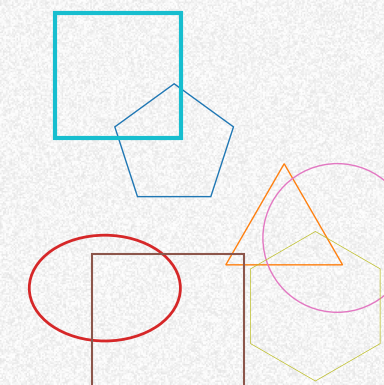[{"shape": "pentagon", "thickness": 1, "radius": 0.81, "center": [0.452, 0.62]}, {"shape": "triangle", "thickness": 1, "radius": 0.88, "center": [0.738, 0.4]}, {"shape": "oval", "thickness": 2, "radius": 0.98, "center": [0.272, 0.252]}, {"shape": "square", "thickness": 1.5, "radius": 0.99, "center": [0.437, 0.143]}, {"shape": "circle", "thickness": 1, "radius": 0.97, "center": [0.876, 0.382]}, {"shape": "hexagon", "thickness": 0.5, "radius": 0.97, "center": [0.819, 0.205]}, {"shape": "square", "thickness": 3, "radius": 0.82, "center": [0.306, 0.804]}]